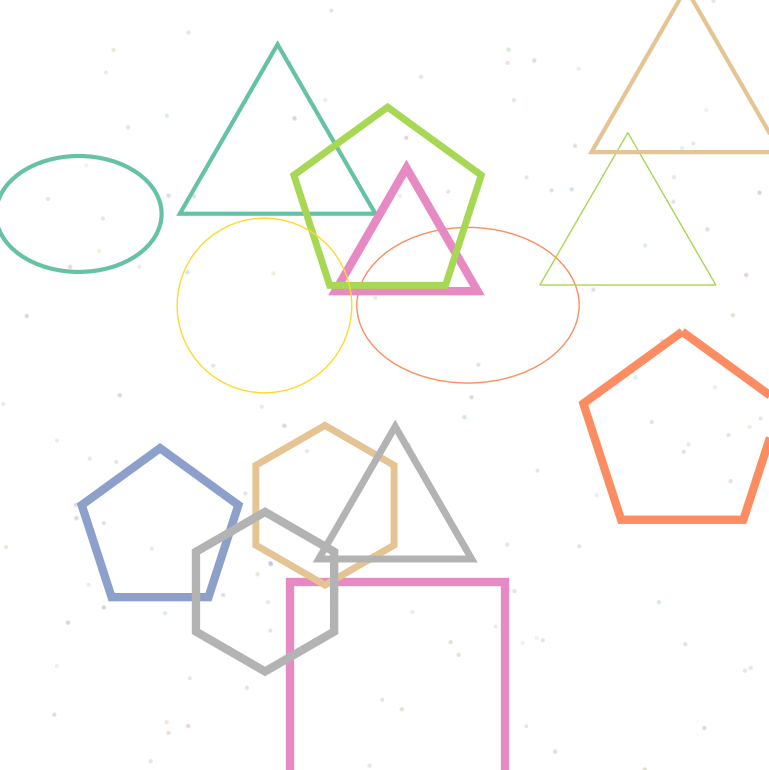[{"shape": "oval", "thickness": 1.5, "radius": 0.54, "center": [0.102, 0.722]}, {"shape": "triangle", "thickness": 1.5, "radius": 0.73, "center": [0.36, 0.796]}, {"shape": "pentagon", "thickness": 3, "radius": 0.68, "center": [0.886, 0.434]}, {"shape": "oval", "thickness": 0.5, "radius": 0.72, "center": [0.608, 0.604]}, {"shape": "pentagon", "thickness": 3, "radius": 0.53, "center": [0.208, 0.311]}, {"shape": "triangle", "thickness": 3, "radius": 0.53, "center": [0.528, 0.675]}, {"shape": "square", "thickness": 3, "radius": 0.7, "center": [0.516, 0.105]}, {"shape": "triangle", "thickness": 0.5, "radius": 0.66, "center": [0.815, 0.696]}, {"shape": "pentagon", "thickness": 2.5, "radius": 0.64, "center": [0.503, 0.733]}, {"shape": "circle", "thickness": 0.5, "radius": 0.57, "center": [0.343, 0.603]}, {"shape": "triangle", "thickness": 1.5, "radius": 0.71, "center": [0.891, 0.873]}, {"shape": "hexagon", "thickness": 2.5, "radius": 0.52, "center": [0.422, 0.344]}, {"shape": "hexagon", "thickness": 3, "radius": 0.52, "center": [0.344, 0.232]}, {"shape": "triangle", "thickness": 2.5, "radius": 0.57, "center": [0.513, 0.331]}]